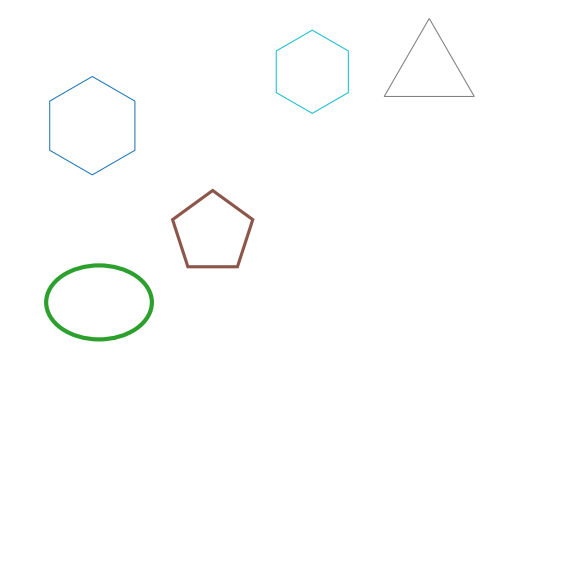[{"shape": "hexagon", "thickness": 0.5, "radius": 0.43, "center": [0.16, 0.781]}, {"shape": "oval", "thickness": 2, "radius": 0.46, "center": [0.171, 0.475]}, {"shape": "pentagon", "thickness": 1.5, "radius": 0.37, "center": [0.368, 0.596]}, {"shape": "triangle", "thickness": 0.5, "radius": 0.45, "center": [0.743, 0.877]}, {"shape": "hexagon", "thickness": 0.5, "radius": 0.36, "center": [0.541, 0.875]}]